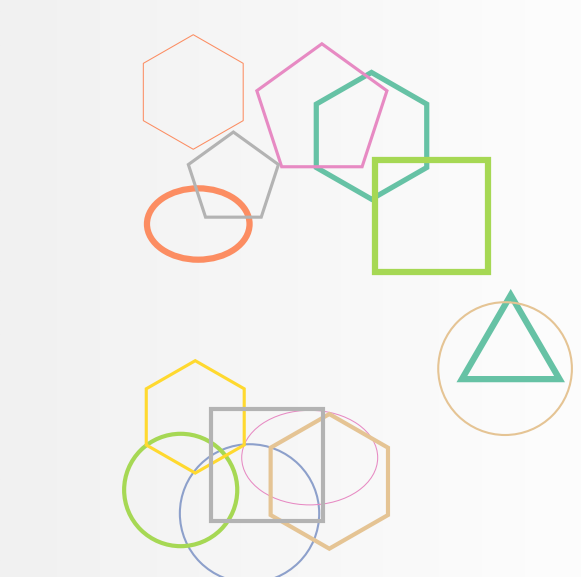[{"shape": "triangle", "thickness": 3, "radius": 0.48, "center": [0.879, 0.391]}, {"shape": "hexagon", "thickness": 2.5, "radius": 0.55, "center": [0.639, 0.764]}, {"shape": "oval", "thickness": 3, "radius": 0.44, "center": [0.341, 0.611]}, {"shape": "hexagon", "thickness": 0.5, "radius": 0.5, "center": [0.332, 0.84]}, {"shape": "circle", "thickness": 1, "radius": 0.6, "center": [0.429, 0.11]}, {"shape": "pentagon", "thickness": 1.5, "radius": 0.59, "center": [0.554, 0.806]}, {"shape": "oval", "thickness": 0.5, "radius": 0.58, "center": [0.533, 0.207]}, {"shape": "circle", "thickness": 2, "radius": 0.49, "center": [0.311, 0.151]}, {"shape": "square", "thickness": 3, "radius": 0.49, "center": [0.742, 0.625]}, {"shape": "hexagon", "thickness": 1.5, "radius": 0.49, "center": [0.336, 0.277]}, {"shape": "circle", "thickness": 1, "radius": 0.57, "center": [0.869, 0.361]}, {"shape": "hexagon", "thickness": 2, "radius": 0.58, "center": [0.567, 0.166]}, {"shape": "square", "thickness": 2, "radius": 0.48, "center": [0.459, 0.194]}, {"shape": "pentagon", "thickness": 1.5, "radius": 0.41, "center": [0.402, 0.689]}]